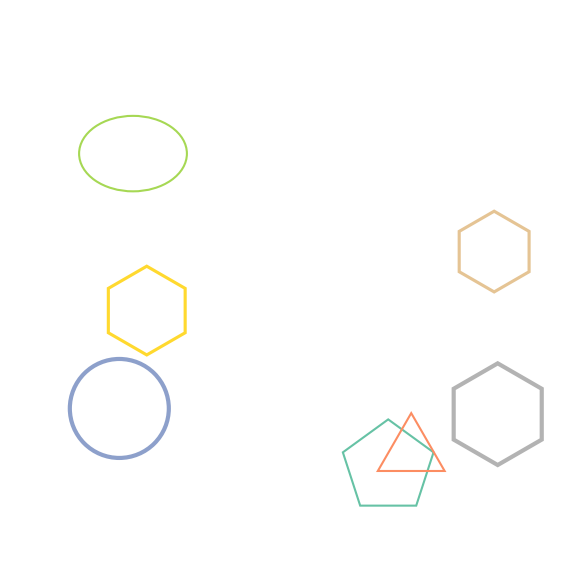[{"shape": "pentagon", "thickness": 1, "radius": 0.41, "center": [0.672, 0.19]}, {"shape": "triangle", "thickness": 1, "radius": 0.33, "center": [0.712, 0.217]}, {"shape": "circle", "thickness": 2, "radius": 0.43, "center": [0.207, 0.292]}, {"shape": "oval", "thickness": 1, "radius": 0.47, "center": [0.23, 0.733]}, {"shape": "hexagon", "thickness": 1.5, "radius": 0.38, "center": [0.254, 0.461]}, {"shape": "hexagon", "thickness": 1.5, "radius": 0.35, "center": [0.856, 0.564]}, {"shape": "hexagon", "thickness": 2, "radius": 0.44, "center": [0.862, 0.282]}]